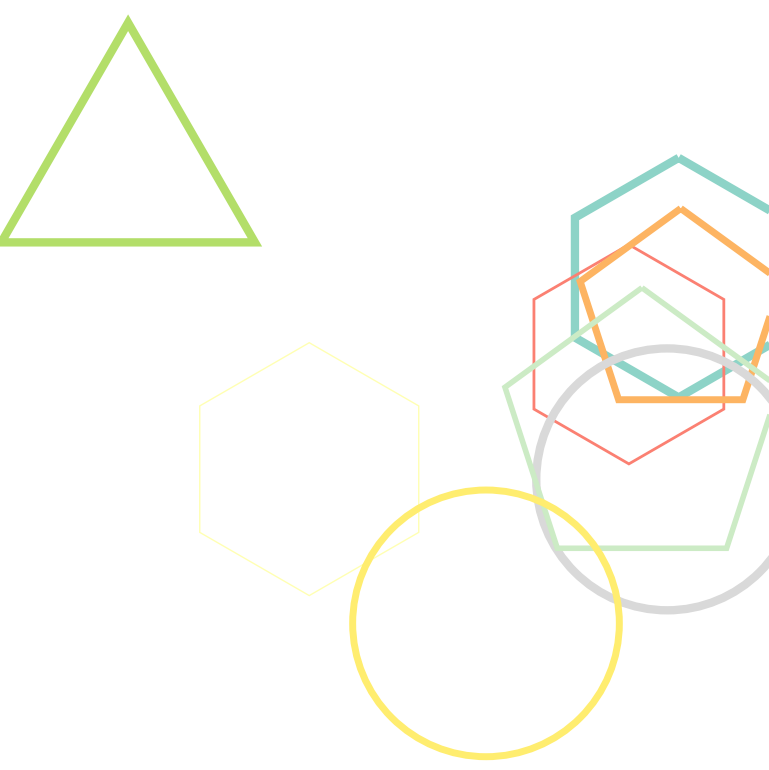[{"shape": "hexagon", "thickness": 3, "radius": 0.78, "center": [0.881, 0.639]}, {"shape": "hexagon", "thickness": 0.5, "radius": 0.82, "center": [0.402, 0.391]}, {"shape": "hexagon", "thickness": 1, "radius": 0.71, "center": [0.817, 0.54]}, {"shape": "pentagon", "thickness": 2.5, "radius": 0.69, "center": [0.884, 0.592]}, {"shape": "triangle", "thickness": 3, "radius": 0.95, "center": [0.166, 0.78]}, {"shape": "circle", "thickness": 3, "radius": 0.85, "center": [0.867, 0.377]}, {"shape": "pentagon", "thickness": 2, "radius": 0.94, "center": [0.834, 0.439]}, {"shape": "circle", "thickness": 2.5, "radius": 0.87, "center": [0.631, 0.19]}]